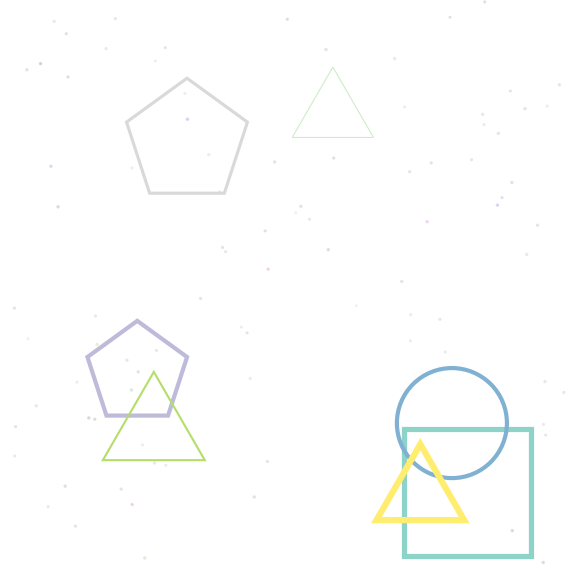[{"shape": "square", "thickness": 2.5, "radius": 0.55, "center": [0.81, 0.146]}, {"shape": "pentagon", "thickness": 2, "radius": 0.45, "center": [0.238, 0.353]}, {"shape": "circle", "thickness": 2, "radius": 0.48, "center": [0.783, 0.267]}, {"shape": "triangle", "thickness": 1, "radius": 0.51, "center": [0.266, 0.253]}, {"shape": "pentagon", "thickness": 1.5, "radius": 0.55, "center": [0.324, 0.754]}, {"shape": "triangle", "thickness": 0.5, "radius": 0.41, "center": [0.576, 0.802]}, {"shape": "triangle", "thickness": 3, "radius": 0.44, "center": [0.728, 0.142]}]